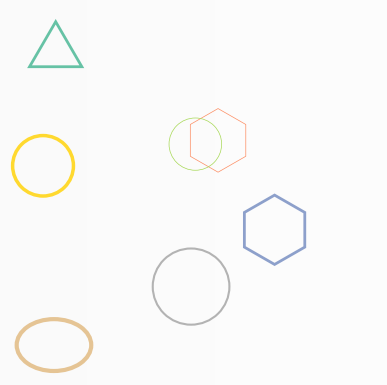[{"shape": "triangle", "thickness": 2, "radius": 0.39, "center": [0.144, 0.866]}, {"shape": "hexagon", "thickness": 0.5, "radius": 0.41, "center": [0.563, 0.635]}, {"shape": "hexagon", "thickness": 2, "radius": 0.45, "center": [0.709, 0.403]}, {"shape": "circle", "thickness": 0.5, "radius": 0.34, "center": [0.504, 0.626]}, {"shape": "circle", "thickness": 2.5, "radius": 0.39, "center": [0.111, 0.569]}, {"shape": "oval", "thickness": 3, "radius": 0.48, "center": [0.139, 0.104]}, {"shape": "circle", "thickness": 1.5, "radius": 0.49, "center": [0.493, 0.256]}]